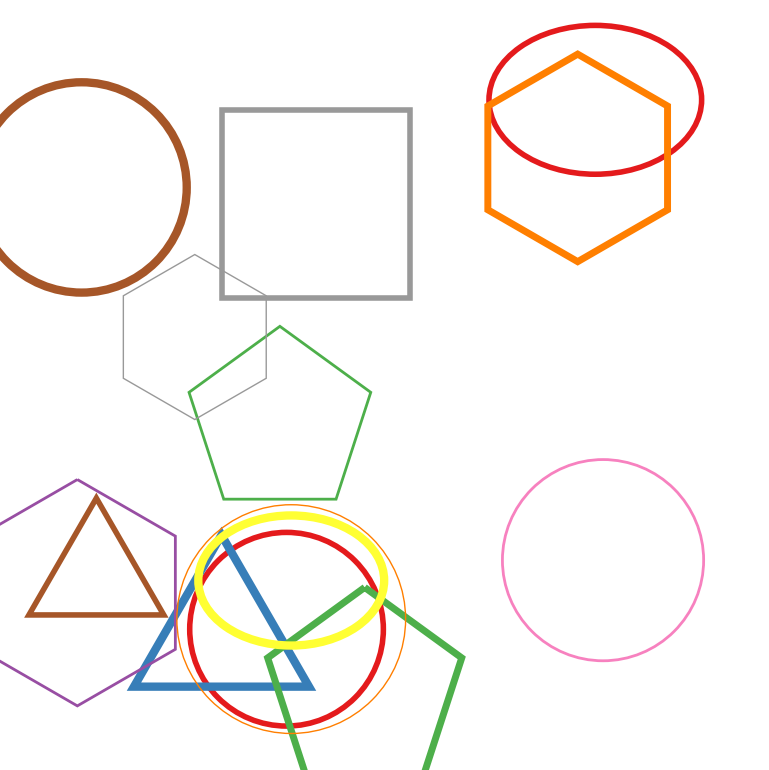[{"shape": "oval", "thickness": 2, "radius": 0.69, "center": [0.773, 0.87]}, {"shape": "circle", "thickness": 2, "radius": 0.63, "center": [0.372, 0.183]}, {"shape": "triangle", "thickness": 3, "radius": 0.66, "center": [0.288, 0.174]}, {"shape": "pentagon", "thickness": 1, "radius": 0.62, "center": [0.364, 0.452]}, {"shape": "pentagon", "thickness": 2.5, "radius": 0.66, "center": [0.474, 0.105]}, {"shape": "hexagon", "thickness": 1, "radius": 0.73, "center": [0.1, 0.23]}, {"shape": "circle", "thickness": 0.5, "radius": 0.74, "center": [0.378, 0.196]}, {"shape": "hexagon", "thickness": 2.5, "radius": 0.67, "center": [0.75, 0.795]}, {"shape": "oval", "thickness": 3, "radius": 0.6, "center": [0.378, 0.246]}, {"shape": "triangle", "thickness": 2, "radius": 0.51, "center": [0.125, 0.252]}, {"shape": "circle", "thickness": 3, "radius": 0.68, "center": [0.106, 0.757]}, {"shape": "circle", "thickness": 1, "radius": 0.65, "center": [0.783, 0.273]}, {"shape": "square", "thickness": 2, "radius": 0.61, "center": [0.41, 0.735]}, {"shape": "hexagon", "thickness": 0.5, "radius": 0.54, "center": [0.253, 0.562]}]